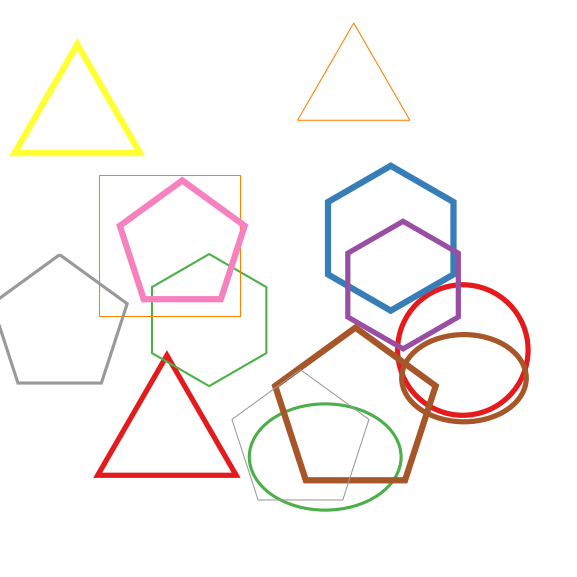[{"shape": "triangle", "thickness": 2.5, "radius": 0.69, "center": [0.289, 0.245]}, {"shape": "circle", "thickness": 2.5, "radius": 0.57, "center": [0.801, 0.393]}, {"shape": "hexagon", "thickness": 3, "radius": 0.63, "center": [0.677, 0.587]}, {"shape": "oval", "thickness": 1.5, "radius": 0.66, "center": [0.563, 0.208]}, {"shape": "hexagon", "thickness": 1, "radius": 0.57, "center": [0.362, 0.445]}, {"shape": "hexagon", "thickness": 2.5, "radius": 0.55, "center": [0.698, 0.505]}, {"shape": "square", "thickness": 0.5, "radius": 0.61, "center": [0.294, 0.574]}, {"shape": "triangle", "thickness": 0.5, "radius": 0.56, "center": [0.613, 0.847]}, {"shape": "triangle", "thickness": 3, "radius": 0.63, "center": [0.134, 0.797]}, {"shape": "pentagon", "thickness": 3, "radius": 0.73, "center": [0.615, 0.286]}, {"shape": "oval", "thickness": 2.5, "radius": 0.54, "center": [0.803, 0.344]}, {"shape": "pentagon", "thickness": 3, "radius": 0.57, "center": [0.316, 0.573]}, {"shape": "pentagon", "thickness": 1.5, "radius": 0.61, "center": [0.103, 0.435]}, {"shape": "pentagon", "thickness": 0.5, "radius": 0.62, "center": [0.52, 0.234]}]